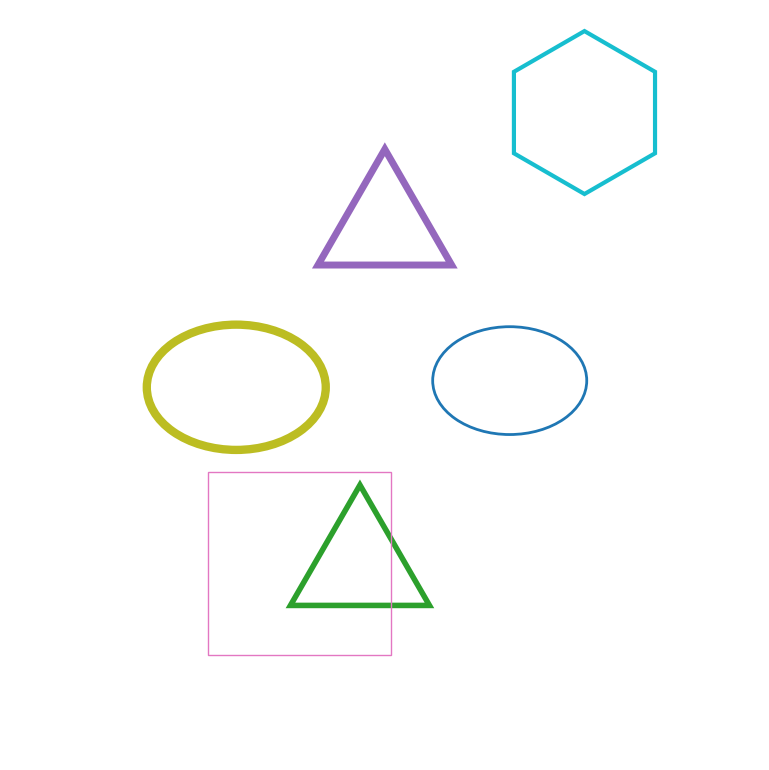[{"shape": "oval", "thickness": 1, "radius": 0.5, "center": [0.662, 0.506]}, {"shape": "triangle", "thickness": 2, "radius": 0.52, "center": [0.467, 0.266]}, {"shape": "triangle", "thickness": 2.5, "radius": 0.5, "center": [0.5, 0.706]}, {"shape": "square", "thickness": 0.5, "radius": 0.59, "center": [0.389, 0.268]}, {"shape": "oval", "thickness": 3, "radius": 0.58, "center": [0.307, 0.497]}, {"shape": "hexagon", "thickness": 1.5, "radius": 0.53, "center": [0.759, 0.854]}]